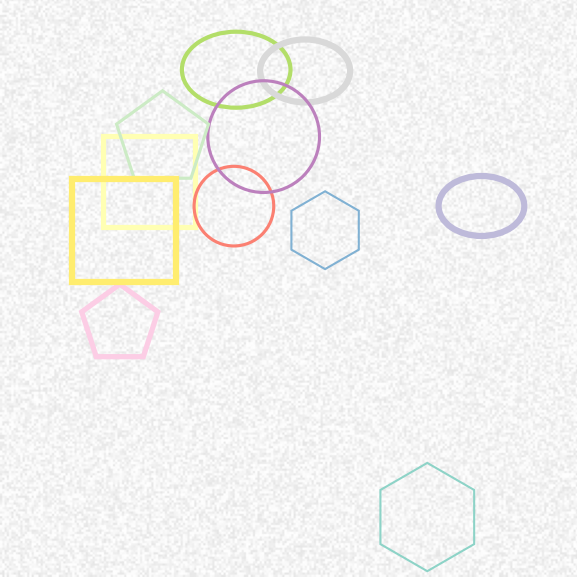[{"shape": "hexagon", "thickness": 1, "radius": 0.47, "center": [0.74, 0.104]}, {"shape": "square", "thickness": 2.5, "radius": 0.4, "center": [0.258, 0.685]}, {"shape": "oval", "thickness": 3, "radius": 0.37, "center": [0.834, 0.642]}, {"shape": "circle", "thickness": 1.5, "radius": 0.34, "center": [0.405, 0.642]}, {"shape": "hexagon", "thickness": 1, "radius": 0.34, "center": [0.563, 0.601]}, {"shape": "oval", "thickness": 2, "radius": 0.47, "center": [0.409, 0.878]}, {"shape": "pentagon", "thickness": 2.5, "radius": 0.35, "center": [0.207, 0.438]}, {"shape": "oval", "thickness": 3, "radius": 0.39, "center": [0.528, 0.876]}, {"shape": "circle", "thickness": 1.5, "radius": 0.48, "center": [0.457, 0.763]}, {"shape": "pentagon", "thickness": 1.5, "radius": 0.42, "center": [0.281, 0.758]}, {"shape": "square", "thickness": 3, "radius": 0.45, "center": [0.215, 0.6]}]